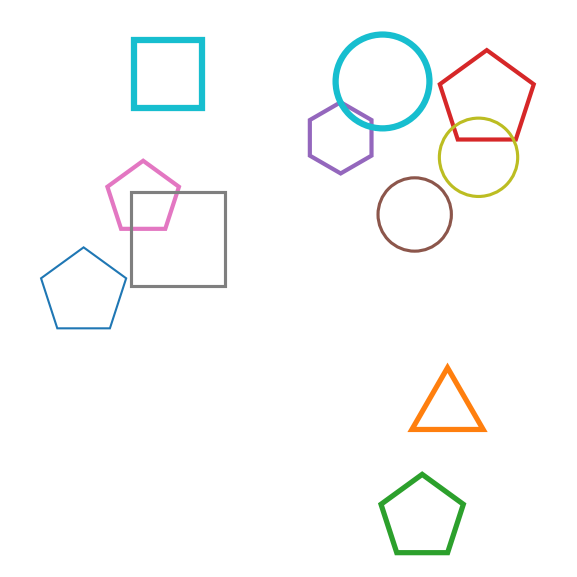[{"shape": "pentagon", "thickness": 1, "radius": 0.39, "center": [0.145, 0.493]}, {"shape": "triangle", "thickness": 2.5, "radius": 0.36, "center": [0.775, 0.291]}, {"shape": "pentagon", "thickness": 2.5, "radius": 0.37, "center": [0.731, 0.103]}, {"shape": "pentagon", "thickness": 2, "radius": 0.43, "center": [0.843, 0.827]}, {"shape": "hexagon", "thickness": 2, "radius": 0.31, "center": [0.59, 0.76]}, {"shape": "circle", "thickness": 1.5, "radius": 0.32, "center": [0.718, 0.628]}, {"shape": "pentagon", "thickness": 2, "radius": 0.33, "center": [0.248, 0.656]}, {"shape": "square", "thickness": 1.5, "radius": 0.41, "center": [0.308, 0.585]}, {"shape": "circle", "thickness": 1.5, "radius": 0.34, "center": [0.829, 0.727]}, {"shape": "square", "thickness": 3, "radius": 0.3, "center": [0.291, 0.871]}, {"shape": "circle", "thickness": 3, "radius": 0.41, "center": [0.662, 0.858]}]